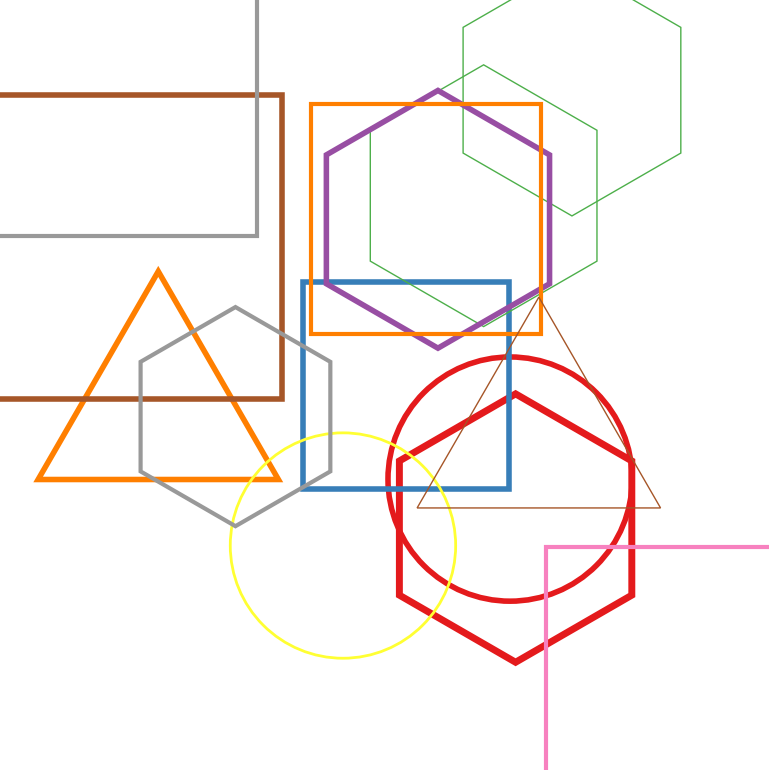[{"shape": "hexagon", "thickness": 2.5, "radius": 0.87, "center": [0.67, 0.314]}, {"shape": "circle", "thickness": 2, "radius": 0.79, "center": [0.662, 0.378]}, {"shape": "square", "thickness": 2, "radius": 0.67, "center": [0.527, 0.5]}, {"shape": "hexagon", "thickness": 0.5, "radius": 0.82, "center": [0.743, 0.883]}, {"shape": "hexagon", "thickness": 0.5, "radius": 0.85, "center": [0.628, 0.746]}, {"shape": "hexagon", "thickness": 2, "radius": 0.84, "center": [0.569, 0.715]}, {"shape": "triangle", "thickness": 2, "radius": 0.9, "center": [0.206, 0.467]}, {"shape": "square", "thickness": 1.5, "radius": 0.75, "center": [0.553, 0.715]}, {"shape": "circle", "thickness": 1, "radius": 0.73, "center": [0.445, 0.292]}, {"shape": "triangle", "thickness": 0.5, "radius": 0.91, "center": [0.7, 0.432]}, {"shape": "square", "thickness": 2, "radius": 0.99, "center": [0.169, 0.679]}, {"shape": "square", "thickness": 1.5, "radius": 0.92, "center": [0.892, 0.106]}, {"shape": "square", "thickness": 1.5, "radius": 0.96, "center": [0.141, 0.885]}, {"shape": "hexagon", "thickness": 1.5, "radius": 0.71, "center": [0.306, 0.459]}]